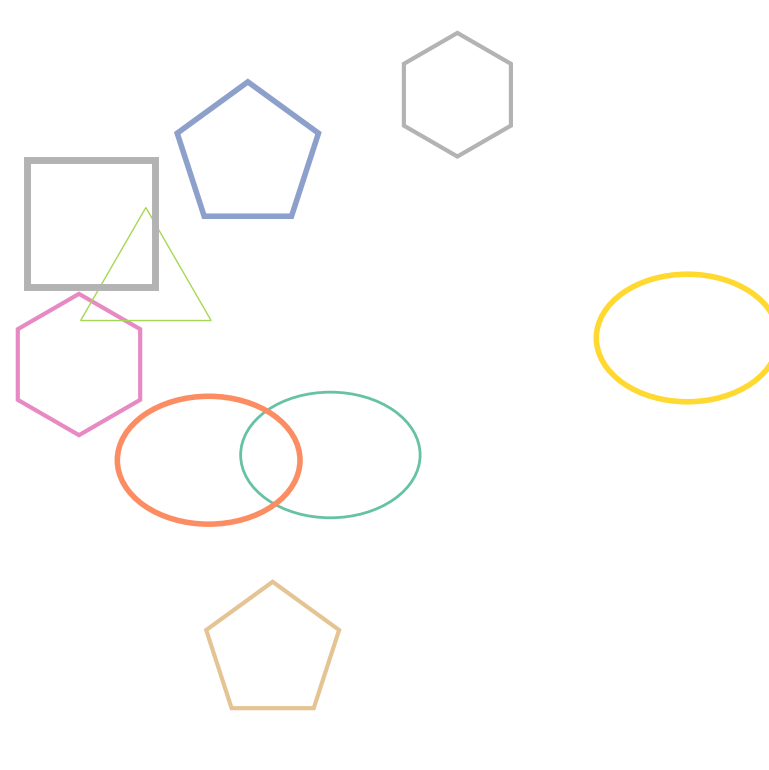[{"shape": "oval", "thickness": 1, "radius": 0.58, "center": [0.429, 0.409]}, {"shape": "oval", "thickness": 2, "radius": 0.59, "center": [0.271, 0.402]}, {"shape": "pentagon", "thickness": 2, "radius": 0.48, "center": [0.322, 0.797]}, {"shape": "hexagon", "thickness": 1.5, "radius": 0.46, "center": [0.103, 0.527]}, {"shape": "triangle", "thickness": 0.5, "radius": 0.49, "center": [0.189, 0.633]}, {"shape": "oval", "thickness": 2, "radius": 0.59, "center": [0.893, 0.561]}, {"shape": "pentagon", "thickness": 1.5, "radius": 0.45, "center": [0.354, 0.154]}, {"shape": "square", "thickness": 2.5, "radius": 0.41, "center": [0.118, 0.71]}, {"shape": "hexagon", "thickness": 1.5, "radius": 0.4, "center": [0.594, 0.877]}]